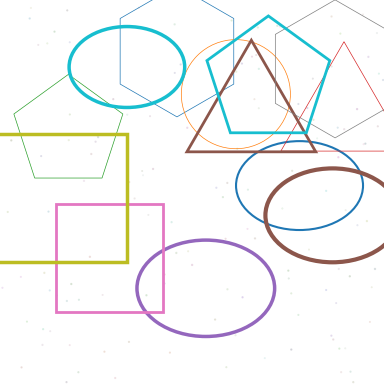[{"shape": "hexagon", "thickness": 0.5, "radius": 0.85, "center": [0.46, 0.867]}, {"shape": "oval", "thickness": 1.5, "radius": 0.82, "center": [0.778, 0.518]}, {"shape": "circle", "thickness": 0.5, "radius": 0.71, "center": [0.613, 0.755]}, {"shape": "pentagon", "thickness": 0.5, "radius": 0.74, "center": [0.178, 0.658]}, {"shape": "triangle", "thickness": 0.5, "radius": 0.95, "center": [0.893, 0.702]}, {"shape": "oval", "thickness": 2.5, "radius": 0.89, "center": [0.535, 0.251]}, {"shape": "oval", "thickness": 3, "radius": 0.87, "center": [0.864, 0.441]}, {"shape": "triangle", "thickness": 2, "radius": 0.97, "center": [0.653, 0.702]}, {"shape": "square", "thickness": 2, "radius": 0.7, "center": [0.284, 0.331]}, {"shape": "hexagon", "thickness": 0.5, "radius": 0.9, "center": [0.87, 0.821]}, {"shape": "square", "thickness": 2.5, "radius": 0.83, "center": [0.162, 0.485]}, {"shape": "pentagon", "thickness": 2, "radius": 0.84, "center": [0.697, 0.791]}, {"shape": "oval", "thickness": 2.5, "radius": 0.75, "center": [0.33, 0.826]}]